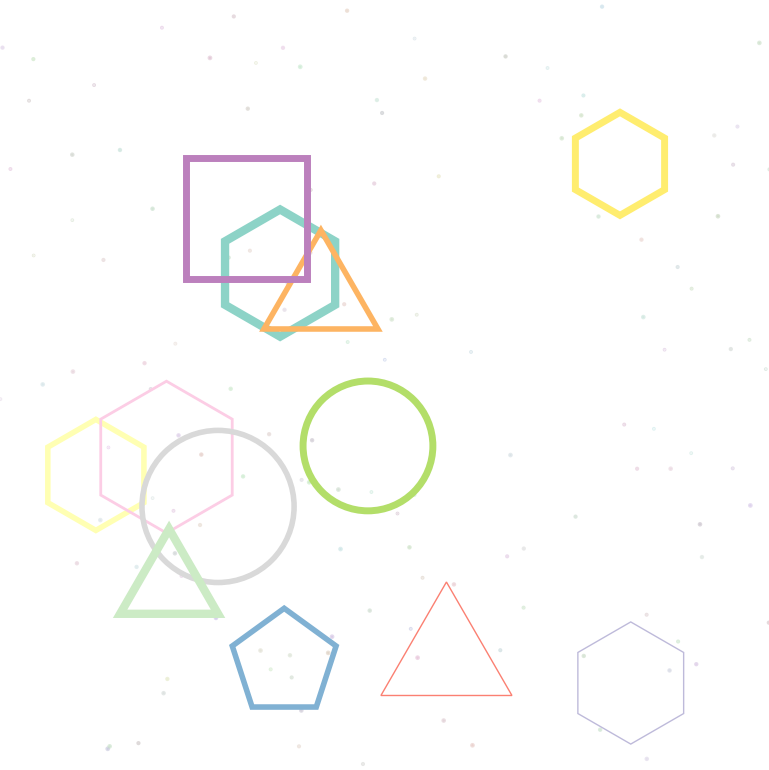[{"shape": "hexagon", "thickness": 3, "radius": 0.41, "center": [0.364, 0.645]}, {"shape": "hexagon", "thickness": 2, "radius": 0.36, "center": [0.125, 0.383]}, {"shape": "hexagon", "thickness": 0.5, "radius": 0.4, "center": [0.819, 0.113]}, {"shape": "triangle", "thickness": 0.5, "radius": 0.49, "center": [0.58, 0.146]}, {"shape": "pentagon", "thickness": 2, "radius": 0.35, "center": [0.369, 0.139]}, {"shape": "triangle", "thickness": 2, "radius": 0.43, "center": [0.417, 0.615]}, {"shape": "circle", "thickness": 2.5, "radius": 0.42, "center": [0.478, 0.421]}, {"shape": "hexagon", "thickness": 1, "radius": 0.49, "center": [0.216, 0.406]}, {"shape": "circle", "thickness": 2, "radius": 0.49, "center": [0.283, 0.342]}, {"shape": "square", "thickness": 2.5, "radius": 0.39, "center": [0.32, 0.716]}, {"shape": "triangle", "thickness": 3, "radius": 0.37, "center": [0.22, 0.24]}, {"shape": "hexagon", "thickness": 2.5, "radius": 0.33, "center": [0.805, 0.787]}]